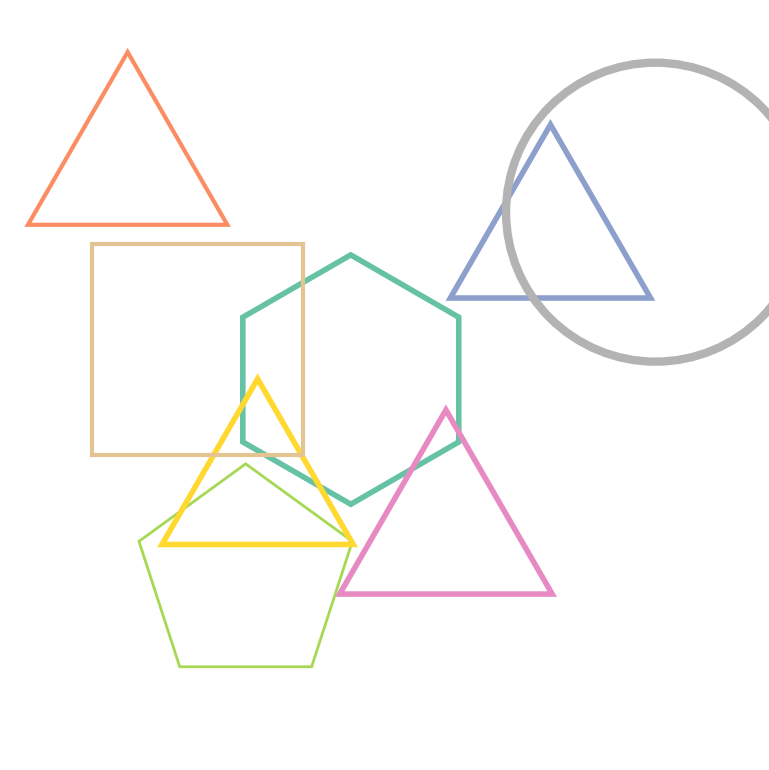[{"shape": "hexagon", "thickness": 2, "radius": 0.81, "center": [0.456, 0.507]}, {"shape": "triangle", "thickness": 1.5, "radius": 0.75, "center": [0.166, 0.783]}, {"shape": "triangle", "thickness": 2, "radius": 0.75, "center": [0.715, 0.688]}, {"shape": "triangle", "thickness": 2, "radius": 0.8, "center": [0.579, 0.308]}, {"shape": "pentagon", "thickness": 1, "radius": 0.73, "center": [0.319, 0.252]}, {"shape": "triangle", "thickness": 2, "radius": 0.72, "center": [0.335, 0.365]}, {"shape": "square", "thickness": 1.5, "radius": 0.68, "center": [0.257, 0.546]}, {"shape": "circle", "thickness": 3, "radius": 0.97, "center": [0.851, 0.724]}]